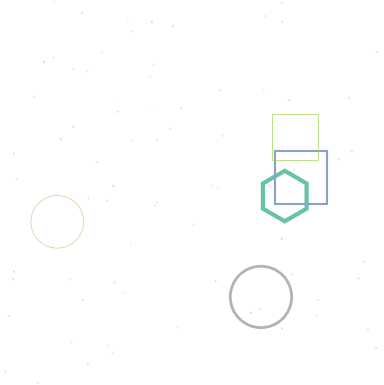[{"shape": "hexagon", "thickness": 3, "radius": 0.33, "center": [0.74, 0.491]}, {"shape": "square", "thickness": 1.5, "radius": 0.34, "center": [0.782, 0.538]}, {"shape": "square", "thickness": 0.5, "radius": 0.3, "center": [0.766, 0.643]}, {"shape": "circle", "thickness": 0.5, "radius": 0.34, "center": [0.149, 0.424]}, {"shape": "circle", "thickness": 2, "radius": 0.4, "center": [0.678, 0.229]}]